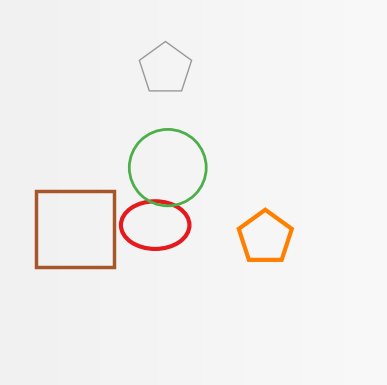[{"shape": "oval", "thickness": 3, "radius": 0.44, "center": [0.4, 0.415]}, {"shape": "circle", "thickness": 2, "radius": 0.5, "center": [0.433, 0.565]}, {"shape": "pentagon", "thickness": 3, "radius": 0.36, "center": [0.685, 0.383]}, {"shape": "square", "thickness": 2.5, "radius": 0.5, "center": [0.194, 0.405]}, {"shape": "pentagon", "thickness": 1, "radius": 0.35, "center": [0.427, 0.821]}]